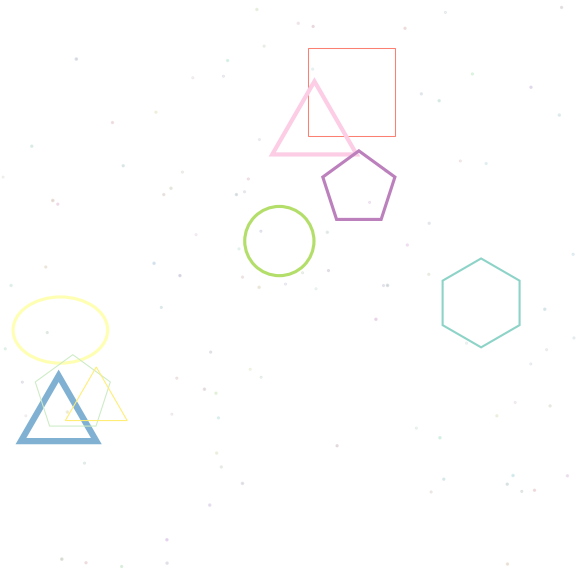[{"shape": "hexagon", "thickness": 1, "radius": 0.38, "center": [0.833, 0.475]}, {"shape": "oval", "thickness": 1.5, "radius": 0.41, "center": [0.105, 0.428]}, {"shape": "square", "thickness": 0.5, "radius": 0.38, "center": [0.609, 0.84]}, {"shape": "triangle", "thickness": 3, "radius": 0.38, "center": [0.102, 0.273]}, {"shape": "circle", "thickness": 1.5, "radius": 0.3, "center": [0.484, 0.582]}, {"shape": "triangle", "thickness": 2, "radius": 0.42, "center": [0.544, 0.774]}, {"shape": "pentagon", "thickness": 1.5, "radius": 0.33, "center": [0.621, 0.672]}, {"shape": "pentagon", "thickness": 0.5, "radius": 0.34, "center": [0.126, 0.317]}, {"shape": "triangle", "thickness": 0.5, "radius": 0.31, "center": [0.167, 0.302]}]